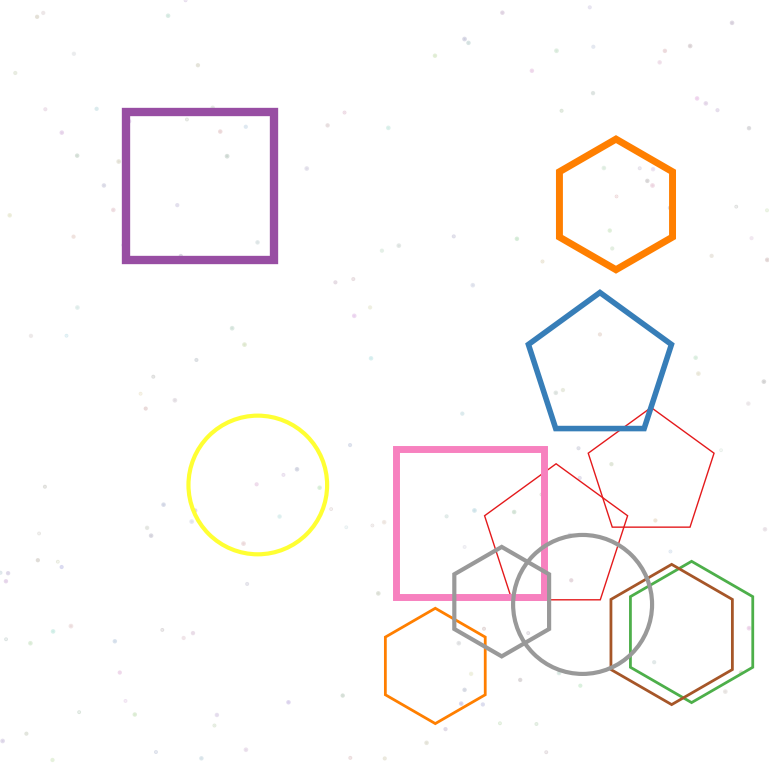[{"shape": "pentagon", "thickness": 0.5, "radius": 0.49, "center": [0.722, 0.3]}, {"shape": "pentagon", "thickness": 0.5, "radius": 0.43, "center": [0.846, 0.385]}, {"shape": "pentagon", "thickness": 2, "radius": 0.49, "center": [0.779, 0.522]}, {"shape": "hexagon", "thickness": 1, "radius": 0.46, "center": [0.898, 0.179]}, {"shape": "square", "thickness": 3, "radius": 0.48, "center": [0.259, 0.758]}, {"shape": "hexagon", "thickness": 1, "radius": 0.37, "center": [0.565, 0.135]}, {"shape": "hexagon", "thickness": 2.5, "radius": 0.42, "center": [0.8, 0.735]}, {"shape": "circle", "thickness": 1.5, "radius": 0.45, "center": [0.335, 0.37]}, {"shape": "hexagon", "thickness": 1, "radius": 0.46, "center": [0.872, 0.176]}, {"shape": "square", "thickness": 2.5, "radius": 0.48, "center": [0.61, 0.32]}, {"shape": "hexagon", "thickness": 1.5, "radius": 0.36, "center": [0.652, 0.219]}, {"shape": "circle", "thickness": 1.5, "radius": 0.45, "center": [0.757, 0.215]}]